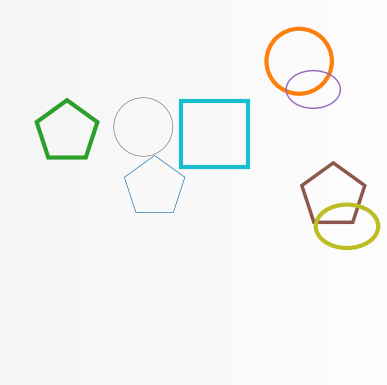[{"shape": "pentagon", "thickness": 0.5, "radius": 0.41, "center": [0.399, 0.514]}, {"shape": "circle", "thickness": 3, "radius": 0.42, "center": [0.772, 0.841]}, {"shape": "pentagon", "thickness": 3, "radius": 0.41, "center": [0.173, 0.657]}, {"shape": "oval", "thickness": 1, "radius": 0.35, "center": [0.808, 0.768]}, {"shape": "pentagon", "thickness": 2.5, "radius": 0.43, "center": [0.86, 0.492]}, {"shape": "circle", "thickness": 0.5, "radius": 0.38, "center": [0.37, 0.67]}, {"shape": "oval", "thickness": 3, "radius": 0.4, "center": [0.895, 0.412]}, {"shape": "square", "thickness": 3, "radius": 0.43, "center": [0.553, 0.652]}]